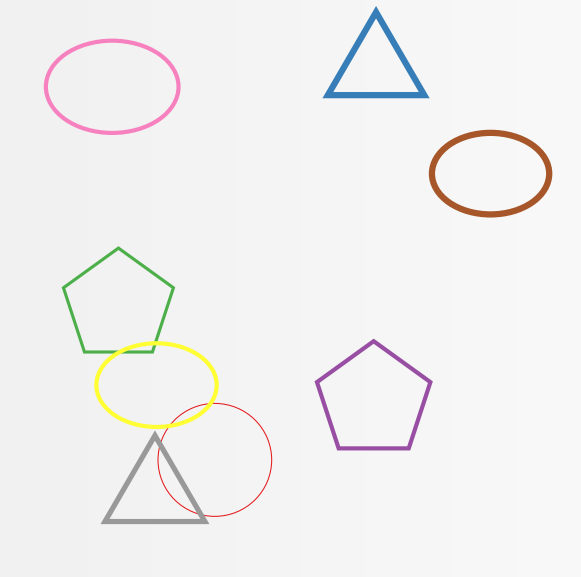[{"shape": "circle", "thickness": 0.5, "radius": 0.49, "center": [0.37, 0.203]}, {"shape": "triangle", "thickness": 3, "radius": 0.48, "center": [0.647, 0.882]}, {"shape": "pentagon", "thickness": 1.5, "radius": 0.5, "center": [0.204, 0.47]}, {"shape": "pentagon", "thickness": 2, "radius": 0.51, "center": [0.643, 0.306]}, {"shape": "oval", "thickness": 2, "radius": 0.52, "center": [0.269, 0.332]}, {"shape": "oval", "thickness": 3, "radius": 0.5, "center": [0.844, 0.698]}, {"shape": "oval", "thickness": 2, "radius": 0.57, "center": [0.193, 0.849]}, {"shape": "triangle", "thickness": 2.5, "radius": 0.5, "center": [0.267, 0.146]}]